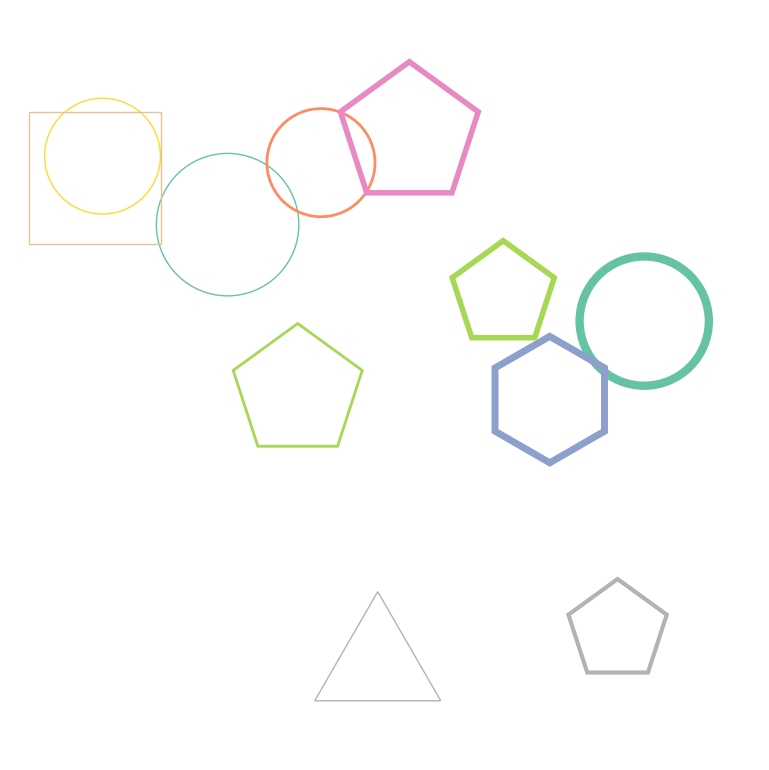[{"shape": "circle", "thickness": 3, "radius": 0.42, "center": [0.837, 0.583]}, {"shape": "circle", "thickness": 0.5, "radius": 0.46, "center": [0.296, 0.708]}, {"shape": "circle", "thickness": 1, "radius": 0.35, "center": [0.417, 0.789]}, {"shape": "hexagon", "thickness": 2.5, "radius": 0.41, "center": [0.714, 0.481]}, {"shape": "pentagon", "thickness": 2, "radius": 0.47, "center": [0.532, 0.826]}, {"shape": "pentagon", "thickness": 1, "radius": 0.44, "center": [0.387, 0.492]}, {"shape": "pentagon", "thickness": 2, "radius": 0.35, "center": [0.654, 0.618]}, {"shape": "circle", "thickness": 0.5, "radius": 0.38, "center": [0.133, 0.797]}, {"shape": "square", "thickness": 0.5, "radius": 0.43, "center": [0.124, 0.768]}, {"shape": "triangle", "thickness": 0.5, "radius": 0.47, "center": [0.491, 0.137]}, {"shape": "pentagon", "thickness": 1.5, "radius": 0.34, "center": [0.802, 0.181]}]